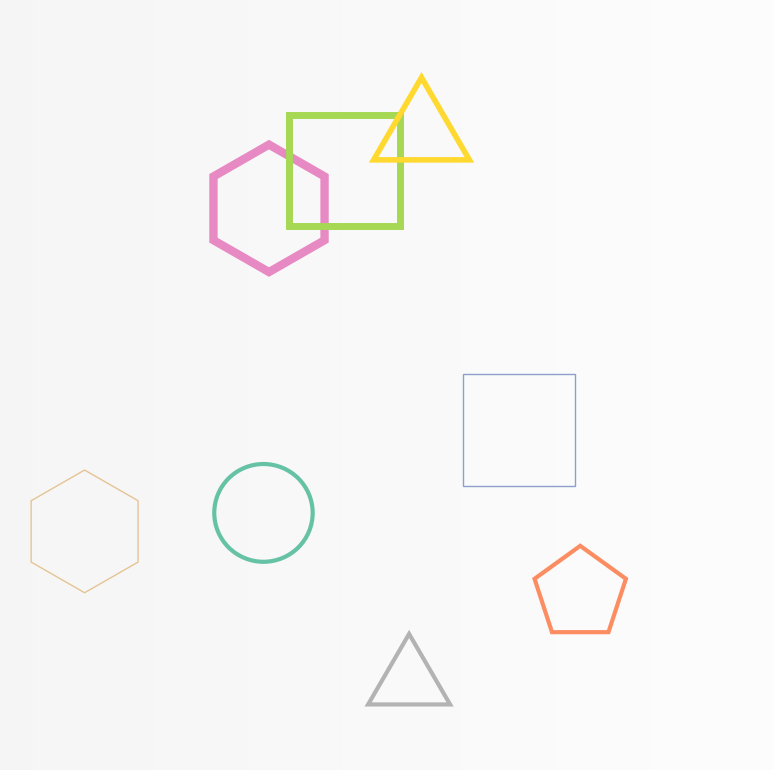[{"shape": "circle", "thickness": 1.5, "radius": 0.32, "center": [0.34, 0.334]}, {"shape": "pentagon", "thickness": 1.5, "radius": 0.31, "center": [0.749, 0.229]}, {"shape": "square", "thickness": 0.5, "radius": 0.36, "center": [0.67, 0.442]}, {"shape": "hexagon", "thickness": 3, "radius": 0.41, "center": [0.347, 0.729]}, {"shape": "square", "thickness": 2.5, "radius": 0.36, "center": [0.444, 0.779]}, {"shape": "triangle", "thickness": 2, "radius": 0.36, "center": [0.544, 0.828]}, {"shape": "hexagon", "thickness": 0.5, "radius": 0.4, "center": [0.109, 0.31]}, {"shape": "triangle", "thickness": 1.5, "radius": 0.31, "center": [0.528, 0.116]}]